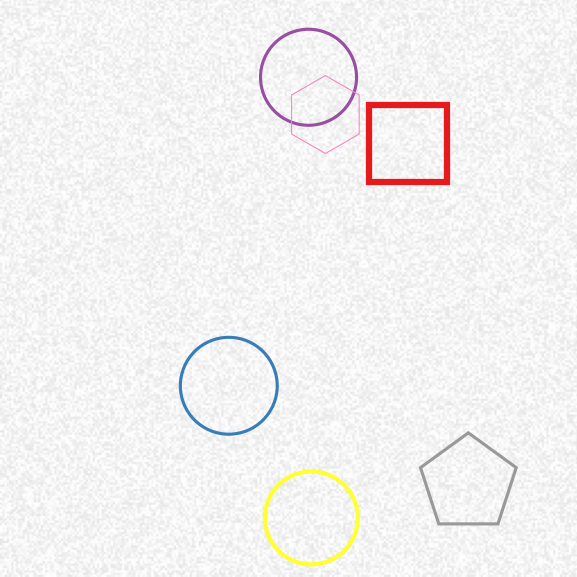[{"shape": "square", "thickness": 3, "radius": 0.34, "center": [0.707, 0.75]}, {"shape": "circle", "thickness": 1.5, "radius": 0.42, "center": [0.396, 0.331]}, {"shape": "circle", "thickness": 1.5, "radius": 0.42, "center": [0.534, 0.865]}, {"shape": "circle", "thickness": 2, "radius": 0.4, "center": [0.539, 0.102]}, {"shape": "hexagon", "thickness": 0.5, "radius": 0.34, "center": [0.563, 0.801]}, {"shape": "pentagon", "thickness": 1.5, "radius": 0.44, "center": [0.811, 0.162]}]